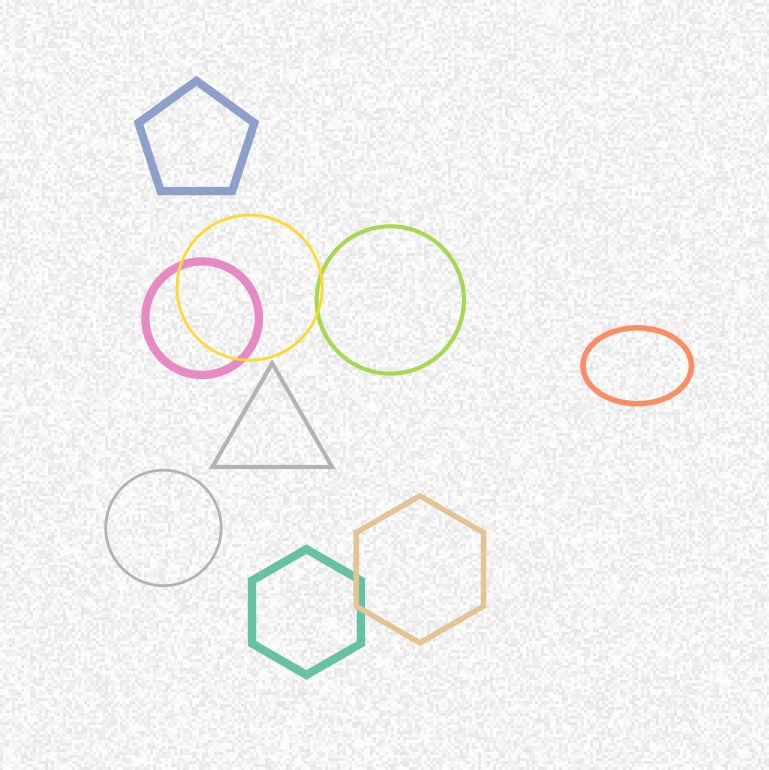[{"shape": "hexagon", "thickness": 3, "radius": 0.41, "center": [0.398, 0.205]}, {"shape": "oval", "thickness": 2, "radius": 0.35, "center": [0.828, 0.525]}, {"shape": "pentagon", "thickness": 3, "radius": 0.4, "center": [0.255, 0.816]}, {"shape": "circle", "thickness": 3, "radius": 0.37, "center": [0.263, 0.587]}, {"shape": "circle", "thickness": 1.5, "radius": 0.48, "center": [0.507, 0.61]}, {"shape": "circle", "thickness": 1, "radius": 0.47, "center": [0.324, 0.626]}, {"shape": "hexagon", "thickness": 2, "radius": 0.48, "center": [0.545, 0.261]}, {"shape": "triangle", "thickness": 1.5, "radius": 0.45, "center": [0.354, 0.438]}, {"shape": "circle", "thickness": 1, "radius": 0.37, "center": [0.212, 0.314]}]